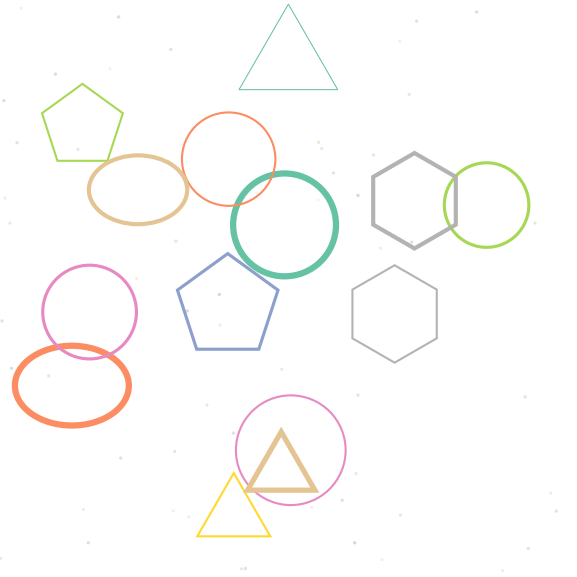[{"shape": "triangle", "thickness": 0.5, "radius": 0.49, "center": [0.499, 0.893]}, {"shape": "circle", "thickness": 3, "radius": 0.45, "center": [0.493, 0.61]}, {"shape": "circle", "thickness": 1, "radius": 0.4, "center": [0.396, 0.724]}, {"shape": "oval", "thickness": 3, "radius": 0.49, "center": [0.124, 0.331]}, {"shape": "pentagon", "thickness": 1.5, "radius": 0.46, "center": [0.394, 0.468]}, {"shape": "circle", "thickness": 1.5, "radius": 0.41, "center": [0.155, 0.459]}, {"shape": "circle", "thickness": 1, "radius": 0.48, "center": [0.504, 0.22]}, {"shape": "circle", "thickness": 1.5, "radius": 0.37, "center": [0.843, 0.644]}, {"shape": "pentagon", "thickness": 1, "radius": 0.37, "center": [0.143, 0.78]}, {"shape": "triangle", "thickness": 1, "radius": 0.37, "center": [0.405, 0.107]}, {"shape": "oval", "thickness": 2, "radius": 0.43, "center": [0.239, 0.67]}, {"shape": "triangle", "thickness": 2.5, "radius": 0.34, "center": [0.487, 0.184]}, {"shape": "hexagon", "thickness": 1, "radius": 0.42, "center": [0.683, 0.455]}, {"shape": "hexagon", "thickness": 2, "radius": 0.41, "center": [0.718, 0.652]}]